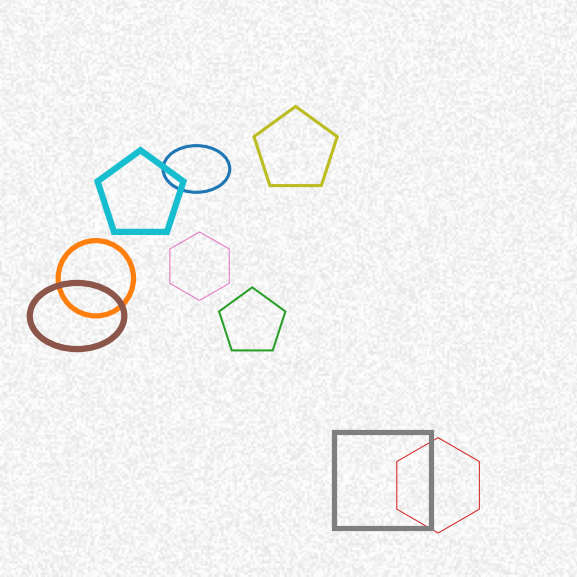[{"shape": "oval", "thickness": 1.5, "radius": 0.29, "center": [0.34, 0.707]}, {"shape": "circle", "thickness": 2.5, "radius": 0.33, "center": [0.166, 0.517]}, {"shape": "pentagon", "thickness": 1, "radius": 0.3, "center": [0.437, 0.441]}, {"shape": "hexagon", "thickness": 0.5, "radius": 0.41, "center": [0.759, 0.159]}, {"shape": "oval", "thickness": 3, "radius": 0.41, "center": [0.133, 0.452]}, {"shape": "hexagon", "thickness": 0.5, "radius": 0.3, "center": [0.345, 0.538]}, {"shape": "square", "thickness": 2.5, "radius": 0.42, "center": [0.662, 0.168]}, {"shape": "pentagon", "thickness": 1.5, "radius": 0.38, "center": [0.512, 0.739]}, {"shape": "pentagon", "thickness": 3, "radius": 0.39, "center": [0.243, 0.661]}]